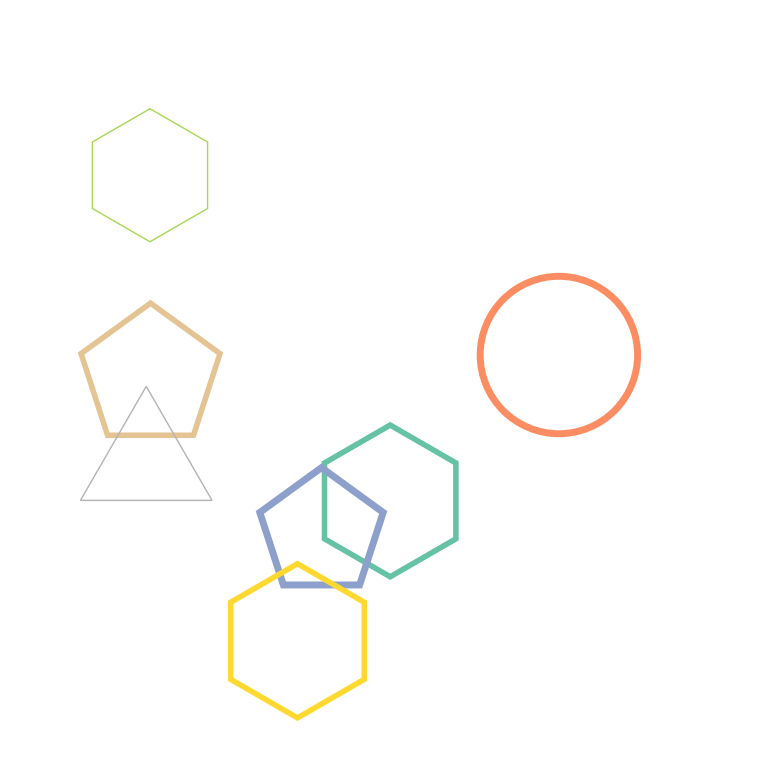[{"shape": "hexagon", "thickness": 2, "radius": 0.49, "center": [0.507, 0.349]}, {"shape": "circle", "thickness": 2.5, "radius": 0.51, "center": [0.726, 0.539]}, {"shape": "pentagon", "thickness": 2.5, "radius": 0.42, "center": [0.418, 0.308]}, {"shape": "hexagon", "thickness": 0.5, "radius": 0.43, "center": [0.195, 0.772]}, {"shape": "hexagon", "thickness": 2, "radius": 0.5, "center": [0.386, 0.168]}, {"shape": "pentagon", "thickness": 2, "radius": 0.47, "center": [0.195, 0.511]}, {"shape": "triangle", "thickness": 0.5, "radius": 0.49, "center": [0.19, 0.399]}]